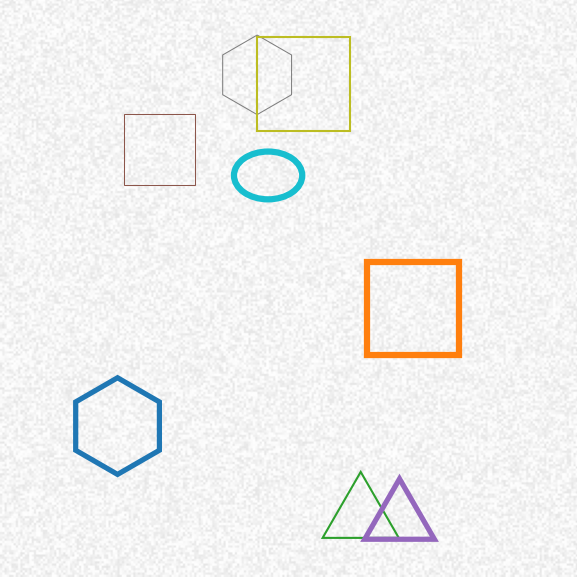[{"shape": "hexagon", "thickness": 2.5, "radius": 0.42, "center": [0.204, 0.261]}, {"shape": "square", "thickness": 3, "radius": 0.4, "center": [0.715, 0.465]}, {"shape": "triangle", "thickness": 1, "radius": 0.38, "center": [0.625, 0.106]}, {"shape": "triangle", "thickness": 2.5, "radius": 0.35, "center": [0.692, 0.1]}, {"shape": "square", "thickness": 0.5, "radius": 0.31, "center": [0.276, 0.741]}, {"shape": "hexagon", "thickness": 0.5, "radius": 0.34, "center": [0.445, 0.87]}, {"shape": "square", "thickness": 1, "radius": 0.41, "center": [0.526, 0.854]}, {"shape": "oval", "thickness": 3, "radius": 0.3, "center": [0.464, 0.695]}]